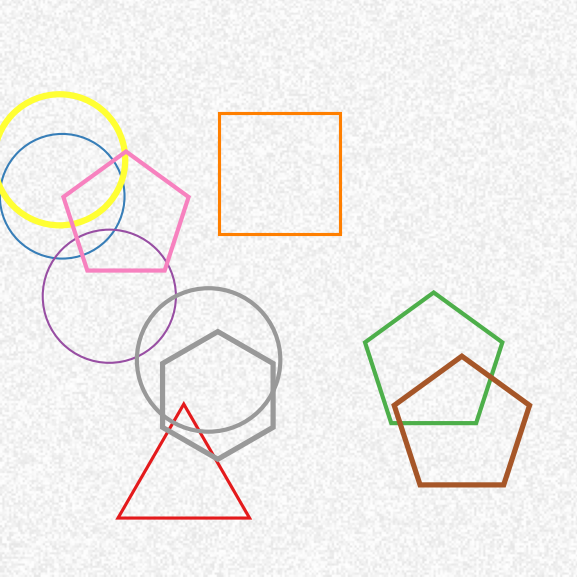[{"shape": "triangle", "thickness": 1.5, "radius": 0.66, "center": [0.318, 0.168]}, {"shape": "circle", "thickness": 1, "radius": 0.54, "center": [0.108, 0.659]}, {"shape": "pentagon", "thickness": 2, "radius": 0.63, "center": [0.751, 0.368]}, {"shape": "circle", "thickness": 1, "radius": 0.58, "center": [0.189, 0.486]}, {"shape": "square", "thickness": 1.5, "radius": 0.53, "center": [0.484, 0.699]}, {"shape": "circle", "thickness": 3, "radius": 0.57, "center": [0.103, 0.722]}, {"shape": "pentagon", "thickness": 2.5, "radius": 0.62, "center": [0.8, 0.259]}, {"shape": "pentagon", "thickness": 2, "radius": 0.57, "center": [0.218, 0.623]}, {"shape": "circle", "thickness": 2, "radius": 0.62, "center": [0.361, 0.376]}, {"shape": "hexagon", "thickness": 2.5, "radius": 0.55, "center": [0.377, 0.314]}]